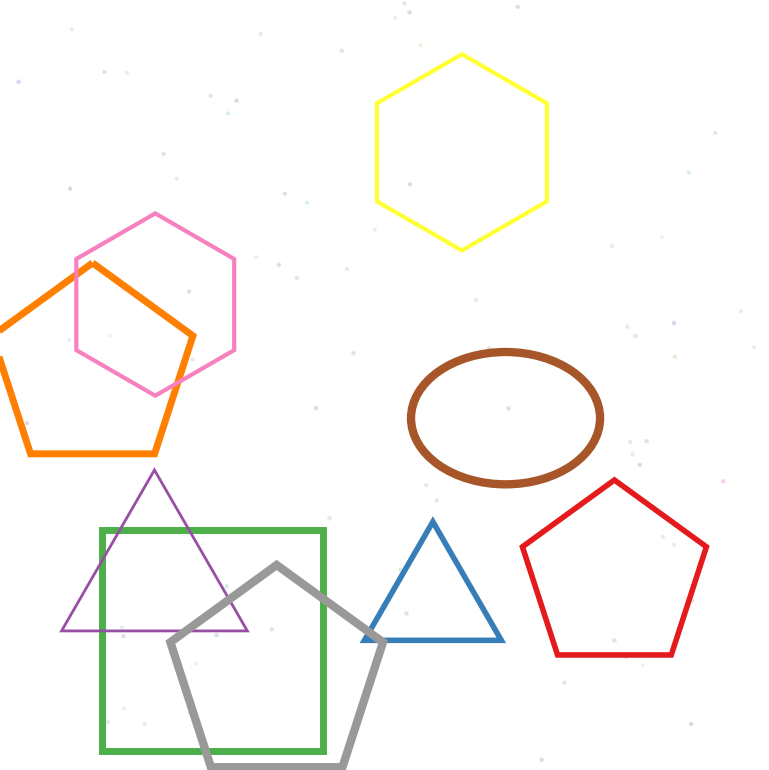[{"shape": "pentagon", "thickness": 2, "radius": 0.63, "center": [0.798, 0.251]}, {"shape": "triangle", "thickness": 2, "radius": 0.51, "center": [0.562, 0.22]}, {"shape": "square", "thickness": 2.5, "radius": 0.72, "center": [0.276, 0.168]}, {"shape": "triangle", "thickness": 1, "radius": 0.7, "center": [0.201, 0.25]}, {"shape": "pentagon", "thickness": 2.5, "radius": 0.69, "center": [0.12, 0.522]}, {"shape": "hexagon", "thickness": 1.5, "radius": 0.64, "center": [0.6, 0.802]}, {"shape": "oval", "thickness": 3, "radius": 0.61, "center": [0.657, 0.457]}, {"shape": "hexagon", "thickness": 1.5, "radius": 0.59, "center": [0.202, 0.604]}, {"shape": "pentagon", "thickness": 3, "radius": 0.73, "center": [0.359, 0.121]}]